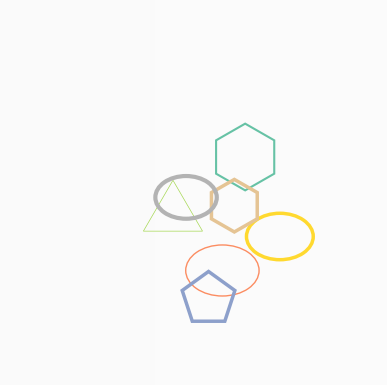[{"shape": "hexagon", "thickness": 1.5, "radius": 0.43, "center": [0.633, 0.592]}, {"shape": "oval", "thickness": 1, "radius": 0.47, "center": [0.574, 0.297]}, {"shape": "pentagon", "thickness": 2.5, "radius": 0.36, "center": [0.538, 0.223]}, {"shape": "triangle", "thickness": 0.5, "radius": 0.44, "center": [0.446, 0.444]}, {"shape": "oval", "thickness": 2.5, "radius": 0.43, "center": [0.722, 0.386]}, {"shape": "hexagon", "thickness": 2.5, "radius": 0.34, "center": [0.605, 0.466]}, {"shape": "oval", "thickness": 3, "radius": 0.4, "center": [0.48, 0.487]}]